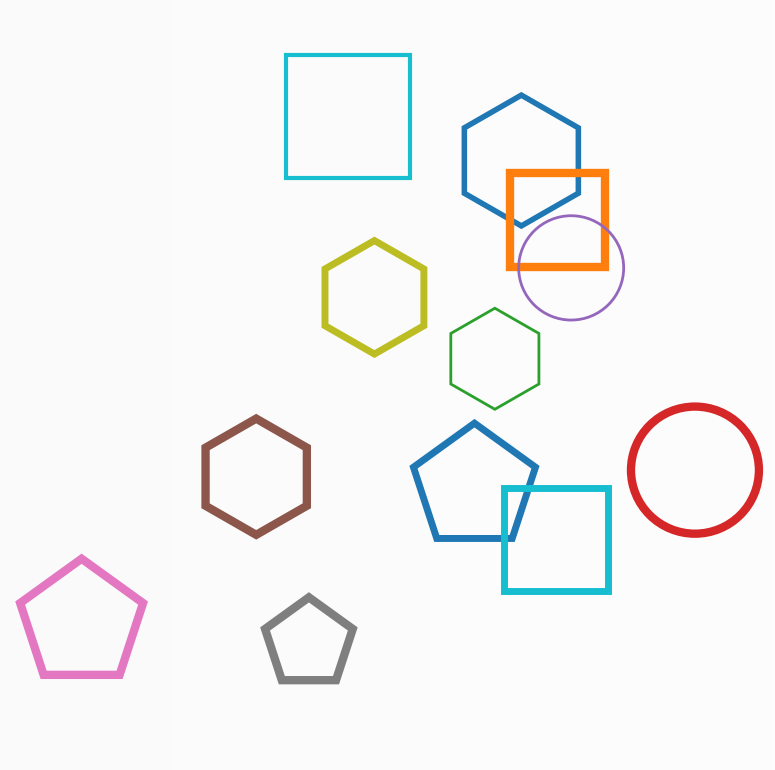[{"shape": "hexagon", "thickness": 2, "radius": 0.42, "center": [0.673, 0.792]}, {"shape": "pentagon", "thickness": 2.5, "radius": 0.41, "center": [0.612, 0.368]}, {"shape": "square", "thickness": 3, "radius": 0.3, "center": [0.72, 0.715]}, {"shape": "hexagon", "thickness": 1, "radius": 0.33, "center": [0.639, 0.534]}, {"shape": "circle", "thickness": 3, "radius": 0.41, "center": [0.897, 0.389]}, {"shape": "circle", "thickness": 1, "radius": 0.34, "center": [0.737, 0.652]}, {"shape": "hexagon", "thickness": 3, "radius": 0.38, "center": [0.331, 0.381]}, {"shape": "pentagon", "thickness": 3, "radius": 0.42, "center": [0.105, 0.191]}, {"shape": "pentagon", "thickness": 3, "radius": 0.3, "center": [0.399, 0.165]}, {"shape": "hexagon", "thickness": 2.5, "radius": 0.37, "center": [0.483, 0.614]}, {"shape": "square", "thickness": 2.5, "radius": 0.33, "center": [0.718, 0.299]}, {"shape": "square", "thickness": 1.5, "radius": 0.4, "center": [0.449, 0.849]}]